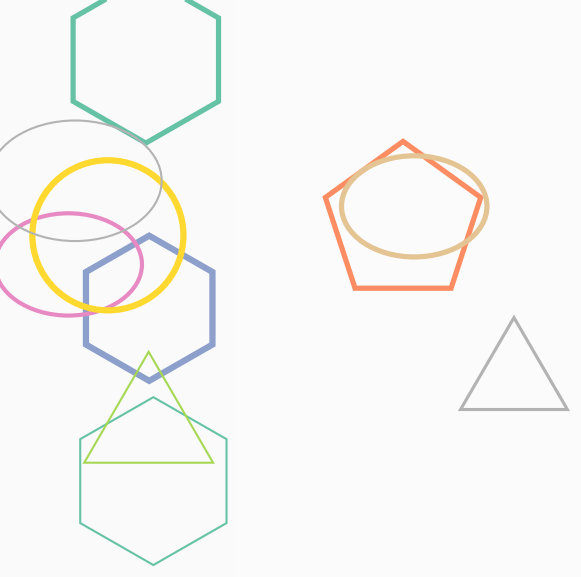[{"shape": "hexagon", "thickness": 2.5, "radius": 0.72, "center": [0.251, 0.896]}, {"shape": "hexagon", "thickness": 1, "radius": 0.73, "center": [0.264, 0.166]}, {"shape": "pentagon", "thickness": 2.5, "radius": 0.7, "center": [0.693, 0.614]}, {"shape": "hexagon", "thickness": 3, "radius": 0.63, "center": [0.257, 0.465]}, {"shape": "oval", "thickness": 2, "radius": 0.63, "center": [0.118, 0.541]}, {"shape": "triangle", "thickness": 1, "radius": 0.64, "center": [0.256, 0.262]}, {"shape": "circle", "thickness": 3, "radius": 0.65, "center": [0.186, 0.592]}, {"shape": "oval", "thickness": 2.5, "radius": 0.63, "center": [0.713, 0.642]}, {"shape": "oval", "thickness": 1, "radius": 0.75, "center": [0.129, 0.686]}, {"shape": "triangle", "thickness": 1.5, "radius": 0.53, "center": [0.884, 0.343]}]